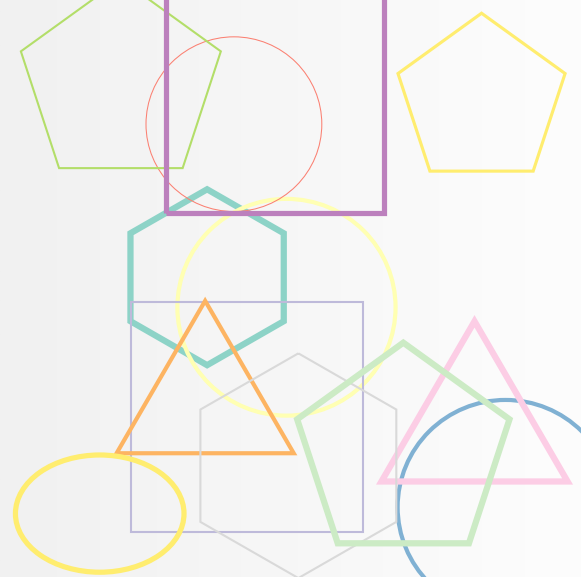[{"shape": "hexagon", "thickness": 3, "radius": 0.76, "center": [0.356, 0.519]}, {"shape": "circle", "thickness": 2, "radius": 0.94, "center": [0.493, 0.467]}, {"shape": "square", "thickness": 1, "radius": 1.0, "center": [0.425, 0.277]}, {"shape": "circle", "thickness": 0.5, "radius": 0.76, "center": [0.402, 0.784]}, {"shape": "circle", "thickness": 2, "radius": 0.93, "center": [0.87, 0.121]}, {"shape": "triangle", "thickness": 2, "radius": 0.88, "center": [0.353, 0.302]}, {"shape": "pentagon", "thickness": 1, "radius": 0.9, "center": [0.208, 0.854]}, {"shape": "triangle", "thickness": 3, "radius": 0.92, "center": [0.816, 0.258]}, {"shape": "hexagon", "thickness": 1, "radius": 0.97, "center": [0.513, 0.193]}, {"shape": "square", "thickness": 2.5, "radius": 0.94, "center": [0.473, 0.818]}, {"shape": "pentagon", "thickness": 3, "radius": 0.96, "center": [0.694, 0.214]}, {"shape": "pentagon", "thickness": 1.5, "radius": 0.76, "center": [0.828, 0.825]}, {"shape": "oval", "thickness": 2.5, "radius": 0.72, "center": [0.172, 0.11]}]